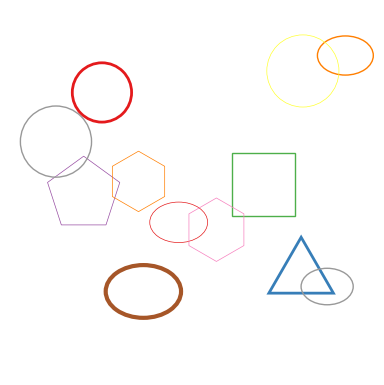[{"shape": "oval", "thickness": 0.5, "radius": 0.38, "center": [0.464, 0.422]}, {"shape": "circle", "thickness": 2, "radius": 0.39, "center": [0.265, 0.76]}, {"shape": "triangle", "thickness": 2, "radius": 0.48, "center": [0.782, 0.287]}, {"shape": "square", "thickness": 1, "radius": 0.41, "center": [0.684, 0.521]}, {"shape": "pentagon", "thickness": 0.5, "radius": 0.49, "center": [0.217, 0.496]}, {"shape": "hexagon", "thickness": 0.5, "radius": 0.39, "center": [0.36, 0.529]}, {"shape": "oval", "thickness": 1, "radius": 0.36, "center": [0.897, 0.856]}, {"shape": "circle", "thickness": 0.5, "radius": 0.47, "center": [0.787, 0.816]}, {"shape": "oval", "thickness": 3, "radius": 0.49, "center": [0.372, 0.243]}, {"shape": "hexagon", "thickness": 0.5, "radius": 0.41, "center": [0.562, 0.403]}, {"shape": "circle", "thickness": 1, "radius": 0.46, "center": [0.145, 0.632]}, {"shape": "oval", "thickness": 1, "radius": 0.34, "center": [0.85, 0.256]}]